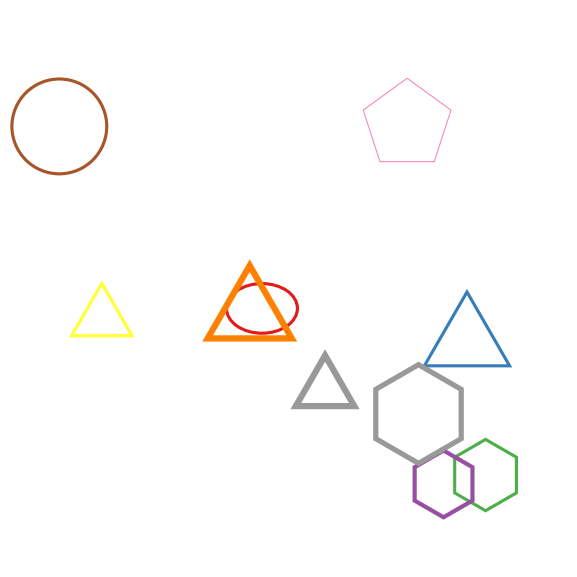[{"shape": "oval", "thickness": 1.5, "radius": 0.31, "center": [0.454, 0.465]}, {"shape": "triangle", "thickness": 1.5, "radius": 0.43, "center": [0.809, 0.408]}, {"shape": "hexagon", "thickness": 1.5, "radius": 0.31, "center": [0.841, 0.177]}, {"shape": "hexagon", "thickness": 2, "radius": 0.29, "center": [0.768, 0.161]}, {"shape": "triangle", "thickness": 3, "radius": 0.42, "center": [0.432, 0.455]}, {"shape": "triangle", "thickness": 1.5, "radius": 0.3, "center": [0.176, 0.448]}, {"shape": "circle", "thickness": 1.5, "radius": 0.41, "center": [0.103, 0.78]}, {"shape": "pentagon", "thickness": 0.5, "radius": 0.4, "center": [0.705, 0.784]}, {"shape": "hexagon", "thickness": 2.5, "radius": 0.43, "center": [0.725, 0.282]}, {"shape": "triangle", "thickness": 3, "radius": 0.29, "center": [0.563, 0.325]}]